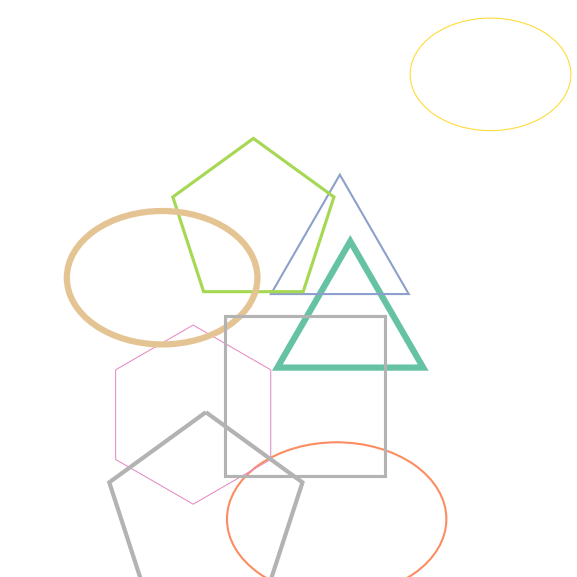[{"shape": "triangle", "thickness": 3, "radius": 0.73, "center": [0.607, 0.436]}, {"shape": "oval", "thickness": 1, "radius": 0.95, "center": [0.583, 0.1]}, {"shape": "triangle", "thickness": 1, "radius": 0.69, "center": [0.588, 0.559]}, {"shape": "hexagon", "thickness": 0.5, "radius": 0.78, "center": [0.335, 0.281]}, {"shape": "pentagon", "thickness": 1.5, "radius": 0.73, "center": [0.439, 0.613]}, {"shape": "oval", "thickness": 0.5, "radius": 0.7, "center": [0.849, 0.87]}, {"shape": "oval", "thickness": 3, "radius": 0.83, "center": [0.281, 0.518]}, {"shape": "pentagon", "thickness": 2, "radius": 0.88, "center": [0.356, 0.11]}, {"shape": "square", "thickness": 1.5, "radius": 0.69, "center": [0.528, 0.313]}]